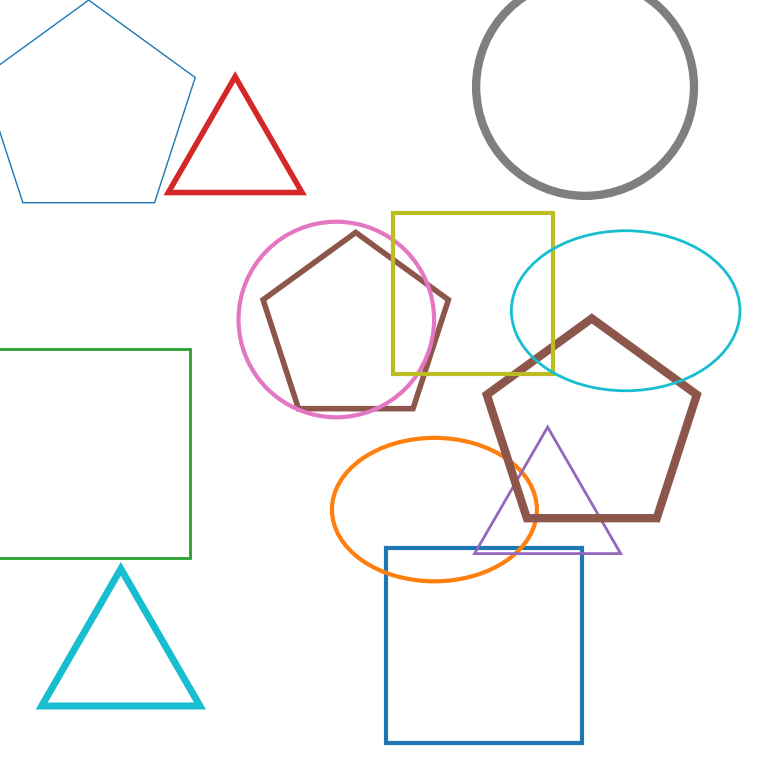[{"shape": "square", "thickness": 1.5, "radius": 0.63, "center": [0.628, 0.162]}, {"shape": "pentagon", "thickness": 0.5, "radius": 0.73, "center": [0.115, 0.854]}, {"shape": "oval", "thickness": 1.5, "radius": 0.67, "center": [0.564, 0.338]}, {"shape": "square", "thickness": 1, "radius": 0.68, "center": [0.111, 0.411]}, {"shape": "triangle", "thickness": 2, "radius": 0.5, "center": [0.305, 0.8]}, {"shape": "triangle", "thickness": 1, "radius": 0.55, "center": [0.711, 0.336]}, {"shape": "pentagon", "thickness": 3, "radius": 0.72, "center": [0.769, 0.443]}, {"shape": "pentagon", "thickness": 2, "radius": 0.63, "center": [0.462, 0.572]}, {"shape": "circle", "thickness": 1.5, "radius": 0.63, "center": [0.437, 0.585]}, {"shape": "circle", "thickness": 3, "radius": 0.71, "center": [0.76, 0.887]}, {"shape": "square", "thickness": 1.5, "radius": 0.52, "center": [0.614, 0.619]}, {"shape": "triangle", "thickness": 2.5, "radius": 0.59, "center": [0.157, 0.142]}, {"shape": "oval", "thickness": 1, "radius": 0.74, "center": [0.813, 0.596]}]